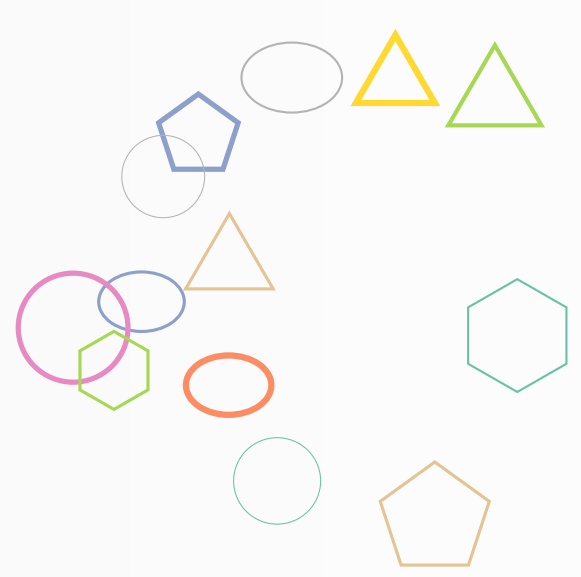[{"shape": "circle", "thickness": 0.5, "radius": 0.37, "center": [0.477, 0.166]}, {"shape": "hexagon", "thickness": 1, "radius": 0.49, "center": [0.89, 0.418]}, {"shape": "oval", "thickness": 3, "radius": 0.37, "center": [0.393, 0.332]}, {"shape": "oval", "thickness": 1.5, "radius": 0.37, "center": [0.243, 0.477]}, {"shape": "pentagon", "thickness": 2.5, "radius": 0.36, "center": [0.341, 0.764]}, {"shape": "circle", "thickness": 2.5, "radius": 0.47, "center": [0.126, 0.432]}, {"shape": "hexagon", "thickness": 1.5, "radius": 0.34, "center": [0.196, 0.358]}, {"shape": "triangle", "thickness": 2, "radius": 0.46, "center": [0.851, 0.828]}, {"shape": "triangle", "thickness": 3, "radius": 0.39, "center": [0.68, 0.86]}, {"shape": "triangle", "thickness": 1.5, "radius": 0.43, "center": [0.395, 0.542]}, {"shape": "pentagon", "thickness": 1.5, "radius": 0.49, "center": [0.748, 0.1]}, {"shape": "oval", "thickness": 1, "radius": 0.43, "center": [0.502, 0.865]}, {"shape": "circle", "thickness": 0.5, "radius": 0.36, "center": [0.281, 0.693]}]